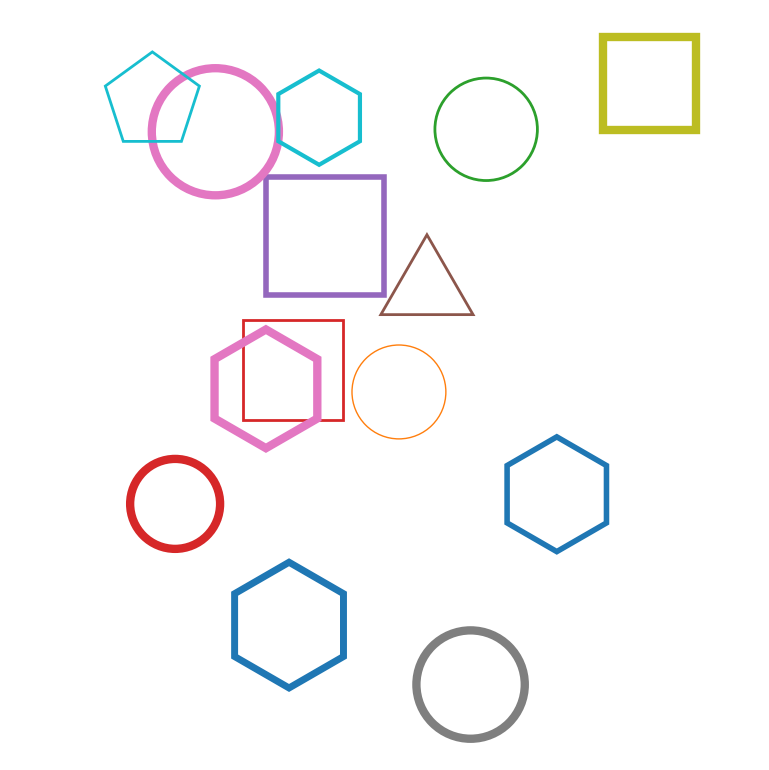[{"shape": "hexagon", "thickness": 2, "radius": 0.37, "center": [0.723, 0.358]}, {"shape": "hexagon", "thickness": 2.5, "radius": 0.41, "center": [0.375, 0.188]}, {"shape": "circle", "thickness": 0.5, "radius": 0.3, "center": [0.518, 0.491]}, {"shape": "circle", "thickness": 1, "radius": 0.33, "center": [0.631, 0.832]}, {"shape": "circle", "thickness": 3, "radius": 0.29, "center": [0.227, 0.346]}, {"shape": "square", "thickness": 1, "radius": 0.33, "center": [0.38, 0.519]}, {"shape": "square", "thickness": 2, "radius": 0.38, "center": [0.422, 0.693]}, {"shape": "triangle", "thickness": 1, "radius": 0.35, "center": [0.554, 0.626]}, {"shape": "circle", "thickness": 3, "radius": 0.41, "center": [0.28, 0.829]}, {"shape": "hexagon", "thickness": 3, "radius": 0.39, "center": [0.345, 0.495]}, {"shape": "circle", "thickness": 3, "radius": 0.35, "center": [0.611, 0.111]}, {"shape": "square", "thickness": 3, "radius": 0.3, "center": [0.844, 0.891]}, {"shape": "pentagon", "thickness": 1, "radius": 0.32, "center": [0.198, 0.868]}, {"shape": "hexagon", "thickness": 1.5, "radius": 0.31, "center": [0.414, 0.847]}]